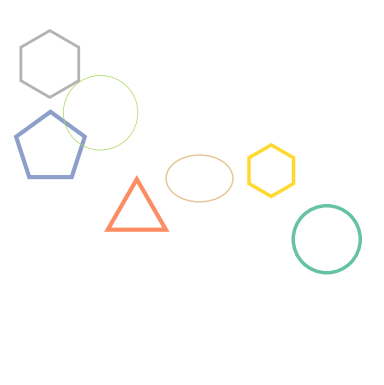[{"shape": "circle", "thickness": 2.5, "radius": 0.44, "center": [0.849, 0.379]}, {"shape": "triangle", "thickness": 3, "radius": 0.44, "center": [0.355, 0.447]}, {"shape": "pentagon", "thickness": 3, "radius": 0.47, "center": [0.131, 0.616]}, {"shape": "circle", "thickness": 0.5, "radius": 0.48, "center": [0.261, 0.707]}, {"shape": "hexagon", "thickness": 2.5, "radius": 0.33, "center": [0.705, 0.557]}, {"shape": "oval", "thickness": 1, "radius": 0.43, "center": [0.518, 0.537]}, {"shape": "hexagon", "thickness": 2, "radius": 0.43, "center": [0.129, 0.834]}]